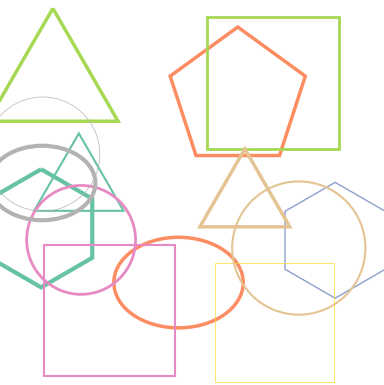[{"shape": "triangle", "thickness": 1.5, "radius": 0.67, "center": [0.205, 0.519]}, {"shape": "hexagon", "thickness": 3, "radius": 0.77, "center": [0.107, 0.407]}, {"shape": "oval", "thickness": 2.5, "radius": 0.84, "center": [0.464, 0.266]}, {"shape": "pentagon", "thickness": 2.5, "radius": 0.92, "center": [0.618, 0.745]}, {"shape": "hexagon", "thickness": 1, "radius": 0.75, "center": [0.871, 0.376]}, {"shape": "circle", "thickness": 2, "radius": 0.71, "center": [0.211, 0.377]}, {"shape": "square", "thickness": 1.5, "radius": 0.85, "center": [0.285, 0.194]}, {"shape": "square", "thickness": 2, "radius": 0.86, "center": [0.709, 0.785]}, {"shape": "triangle", "thickness": 2.5, "radius": 0.98, "center": [0.137, 0.783]}, {"shape": "square", "thickness": 0.5, "radius": 0.78, "center": [0.713, 0.162]}, {"shape": "circle", "thickness": 1.5, "radius": 0.87, "center": [0.776, 0.356]}, {"shape": "triangle", "thickness": 2.5, "radius": 0.67, "center": [0.636, 0.478]}, {"shape": "circle", "thickness": 0.5, "radius": 0.74, "center": [0.111, 0.6]}, {"shape": "oval", "thickness": 3, "radius": 0.69, "center": [0.11, 0.525]}]